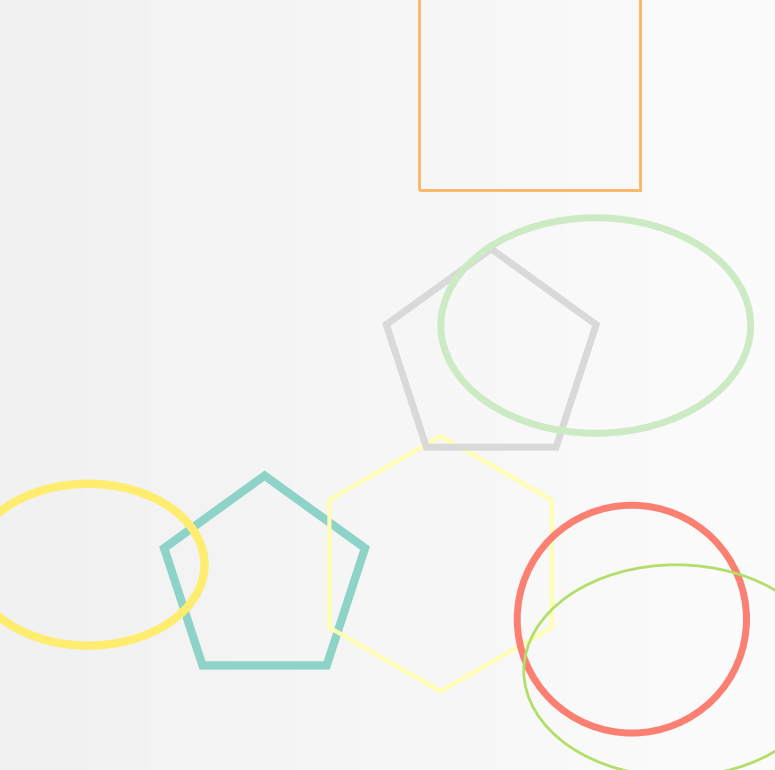[{"shape": "pentagon", "thickness": 3, "radius": 0.68, "center": [0.341, 0.246]}, {"shape": "hexagon", "thickness": 1.5, "radius": 0.83, "center": [0.569, 0.268]}, {"shape": "circle", "thickness": 2.5, "radius": 0.74, "center": [0.815, 0.196]}, {"shape": "square", "thickness": 1, "radius": 0.71, "center": [0.683, 0.896]}, {"shape": "oval", "thickness": 1, "radius": 0.98, "center": [0.872, 0.129]}, {"shape": "pentagon", "thickness": 2.5, "radius": 0.71, "center": [0.634, 0.534]}, {"shape": "oval", "thickness": 2.5, "radius": 1.0, "center": [0.769, 0.577]}, {"shape": "oval", "thickness": 3, "radius": 0.75, "center": [0.114, 0.267]}]